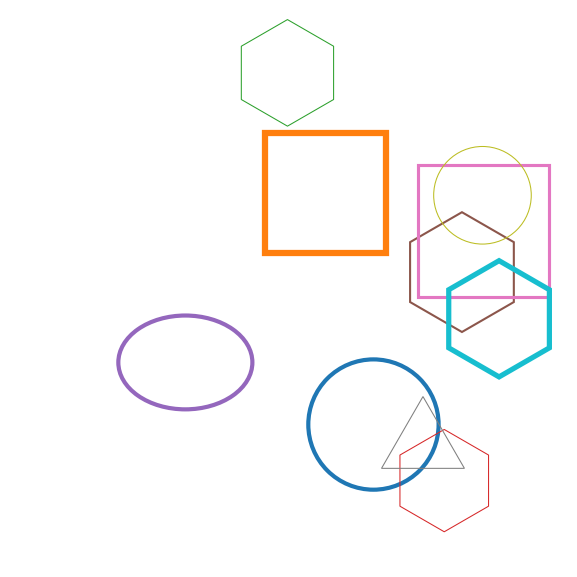[{"shape": "circle", "thickness": 2, "radius": 0.56, "center": [0.647, 0.264]}, {"shape": "square", "thickness": 3, "radius": 0.52, "center": [0.563, 0.665]}, {"shape": "hexagon", "thickness": 0.5, "radius": 0.46, "center": [0.498, 0.873]}, {"shape": "hexagon", "thickness": 0.5, "radius": 0.44, "center": [0.769, 0.167]}, {"shape": "oval", "thickness": 2, "radius": 0.58, "center": [0.321, 0.372]}, {"shape": "hexagon", "thickness": 1, "radius": 0.52, "center": [0.8, 0.528]}, {"shape": "square", "thickness": 1.5, "radius": 0.57, "center": [0.837, 0.599]}, {"shape": "triangle", "thickness": 0.5, "radius": 0.41, "center": [0.732, 0.23]}, {"shape": "circle", "thickness": 0.5, "radius": 0.42, "center": [0.835, 0.661]}, {"shape": "hexagon", "thickness": 2.5, "radius": 0.5, "center": [0.864, 0.447]}]